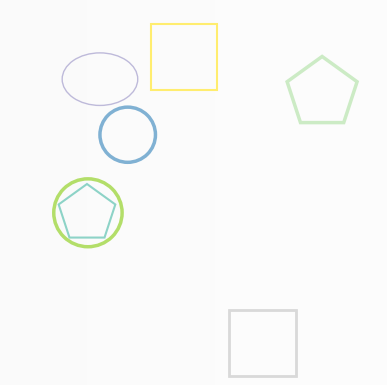[{"shape": "pentagon", "thickness": 1.5, "radius": 0.38, "center": [0.224, 0.445]}, {"shape": "oval", "thickness": 1, "radius": 0.49, "center": [0.258, 0.794]}, {"shape": "circle", "thickness": 2.5, "radius": 0.36, "center": [0.33, 0.65]}, {"shape": "circle", "thickness": 2.5, "radius": 0.44, "center": [0.227, 0.447]}, {"shape": "square", "thickness": 2, "radius": 0.43, "center": [0.678, 0.109]}, {"shape": "pentagon", "thickness": 2.5, "radius": 0.47, "center": [0.831, 0.758]}, {"shape": "square", "thickness": 1.5, "radius": 0.43, "center": [0.474, 0.852]}]